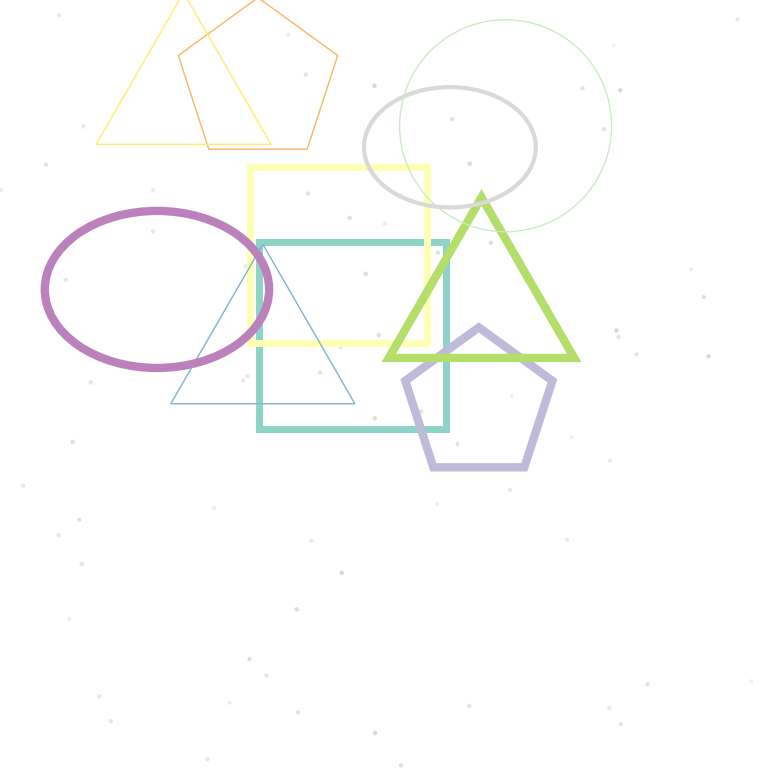[{"shape": "square", "thickness": 2.5, "radius": 0.61, "center": [0.458, 0.564]}, {"shape": "square", "thickness": 2.5, "radius": 0.57, "center": [0.439, 0.669]}, {"shape": "pentagon", "thickness": 3, "radius": 0.5, "center": [0.622, 0.474]}, {"shape": "triangle", "thickness": 0.5, "radius": 0.69, "center": [0.341, 0.545]}, {"shape": "pentagon", "thickness": 0.5, "radius": 0.54, "center": [0.335, 0.894]}, {"shape": "triangle", "thickness": 3, "radius": 0.69, "center": [0.625, 0.605]}, {"shape": "oval", "thickness": 1.5, "radius": 0.56, "center": [0.584, 0.809]}, {"shape": "oval", "thickness": 3, "radius": 0.73, "center": [0.204, 0.624]}, {"shape": "circle", "thickness": 0.5, "radius": 0.69, "center": [0.657, 0.837]}, {"shape": "triangle", "thickness": 0.5, "radius": 0.66, "center": [0.238, 0.878]}]